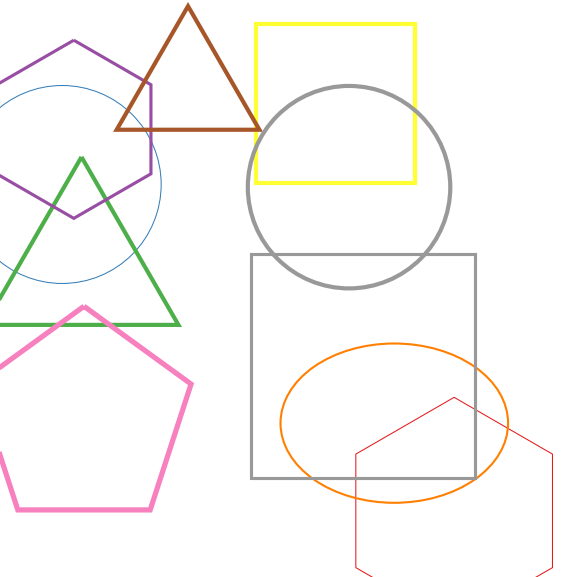[{"shape": "hexagon", "thickness": 0.5, "radius": 0.98, "center": [0.786, 0.115]}, {"shape": "circle", "thickness": 0.5, "radius": 0.86, "center": [0.108, 0.68]}, {"shape": "triangle", "thickness": 2, "radius": 0.97, "center": [0.141, 0.533]}, {"shape": "hexagon", "thickness": 1.5, "radius": 0.77, "center": [0.128, 0.775]}, {"shape": "oval", "thickness": 1, "radius": 0.99, "center": [0.683, 0.266]}, {"shape": "square", "thickness": 2, "radius": 0.69, "center": [0.581, 0.819]}, {"shape": "triangle", "thickness": 2, "radius": 0.71, "center": [0.326, 0.846]}, {"shape": "pentagon", "thickness": 2.5, "radius": 0.97, "center": [0.145, 0.274]}, {"shape": "circle", "thickness": 2, "radius": 0.88, "center": [0.604, 0.675]}, {"shape": "square", "thickness": 1.5, "radius": 0.97, "center": [0.629, 0.365]}]